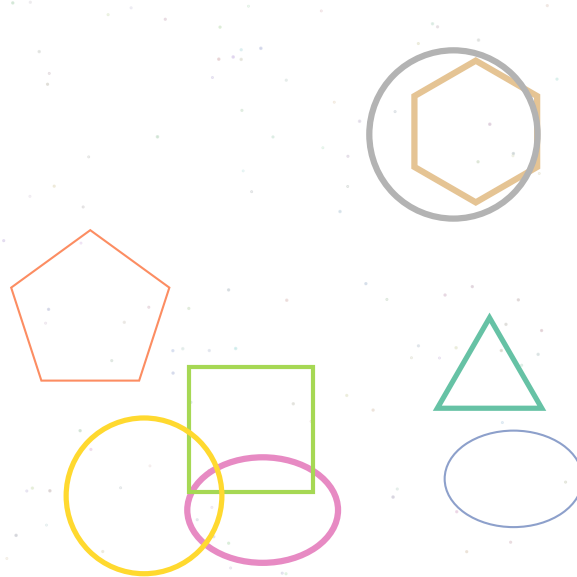[{"shape": "triangle", "thickness": 2.5, "radius": 0.52, "center": [0.848, 0.344]}, {"shape": "pentagon", "thickness": 1, "radius": 0.72, "center": [0.156, 0.457]}, {"shape": "oval", "thickness": 1, "radius": 0.6, "center": [0.889, 0.17]}, {"shape": "oval", "thickness": 3, "radius": 0.65, "center": [0.455, 0.116]}, {"shape": "square", "thickness": 2, "radius": 0.54, "center": [0.435, 0.256]}, {"shape": "circle", "thickness": 2.5, "radius": 0.67, "center": [0.249, 0.141]}, {"shape": "hexagon", "thickness": 3, "radius": 0.61, "center": [0.824, 0.771]}, {"shape": "circle", "thickness": 3, "radius": 0.73, "center": [0.785, 0.766]}]